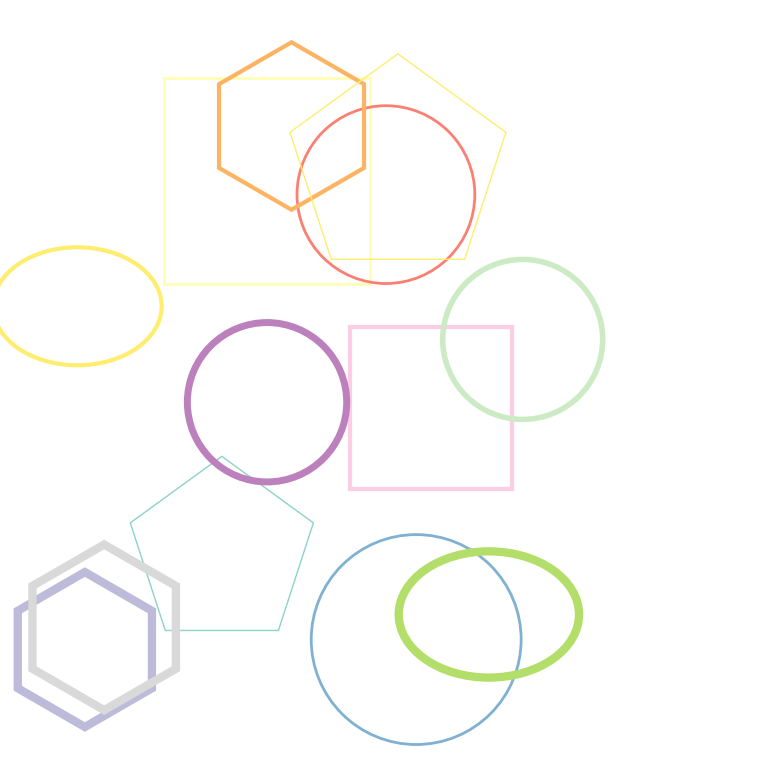[{"shape": "pentagon", "thickness": 0.5, "radius": 0.63, "center": [0.288, 0.282]}, {"shape": "square", "thickness": 1, "radius": 0.67, "center": [0.347, 0.765]}, {"shape": "hexagon", "thickness": 3, "radius": 0.5, "center": [0.11, 0.156]}, {"shape": "circle", "thickness": 1, "radius": 0.58, "center": [0.501, 0.747]}, {"shape": "circle", "thickness": 1, "radius": 0.68, "center": [0.54, 0.169]}, {"shape": "hexagon", "thickness": 1.5, "radius": 0.54, "center": [0.379, 0.836]}, {"shape": "oval", "thickness": 3, "radius": 0.59, "center": [0.635, 0.202]}, {"shape": "square", "thickness": 1.5, "radius": 0.53, "center": [0.56, 0.47]}, {"shape": "hexagon", "thickness": 3, "radius": 0.54, "center": [0.135, 0.185]}, {"shape": "circle", "thickness": 2.5, "radius": 0.52, "center": [0.347, 0.478]}, {"shape": "circle", "thickness": 2, "radius": 0.52, "center": [0.679, 0.559]}, {"shape": "oval", "thickness": 1.5, "radius": 0.55, "center": [0.1, 0.602]}, {"shape": "pentagon", "thickness": 0.5, "radius": 0.74, "center": [0.517, 0.783]}]